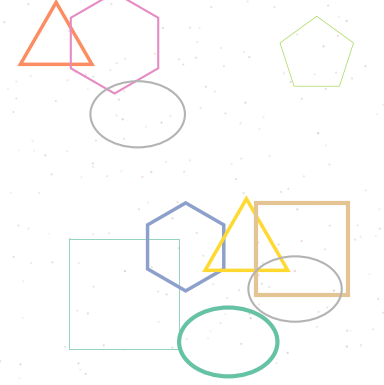[{"shape": "oval", "thickness": 3, "radius": 0.64, "center": [0.593, 0.112]}, {"shape": "square", "thickness": 0.5, "radius": 0.72, "center": [0.321, 0.237]}, {"shape": "triangle", "thickness": 2.5, "radius": 0.54, "center": [0.146, 0.887]}, {"shape": "hexagon", "thickness": 2.5, "radius": 0.57, "center": [0.482, 0.359]}, {"shape": "hexagon", "thickness": 1.5, "radius": 0.66, "center": [0.297, 0.888]}, {"shape": "pentagon", "thickness": 0.5, "radius": 0.5, "center": [0.823, 0.857]}, {"shape": "triangle", "thickness": 2.5, "radius": 0.62, "center": [0.64, 0.36]}, {"shape": "square", "thickness": 3, "radius": 0.6, "center": [0.785, 0.353]}, {"shape": "oval", "thickness": 1.5, "radius": 0.61, "center": [0.766, 0.249]}, {"shape": "oval", "thickness": 1.5, "radius": 0.61, "center": [0.358, 0.703]}]